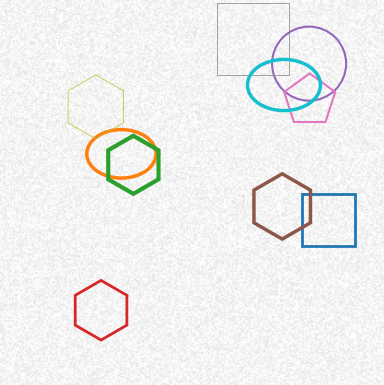[{"shape": "square", "thickness": 2, "radius": 0.34, "center": [0.853, 0.429]}, {"shape": "oval", "thickness": 2.5, "radius": 0.45, "center": [0.315, 0.6]}, {"shape": "hexagon", "thickness": 3, "radius": 0.38, "center": [0.346, 0.572]}, {"shape": "hexagon", "thickness": 2, "radius": 0.39, "center": [0.262, 0.194]}, {"shape": "circle", "thickness": 1.5, "radius": 0.48, "center": [0.803, 0.835]}, {"shape": "hexagon", "thickness": 2.5, "radius": 0.42, "center": [0.733, 0.464]}, {"shape": "pentagon", "thickness": 1.5, "radius": 0.35, "center": [0.804, 0.74]}, {"shape": "square", "thickness": 0.5, "radius": 0.47, "center": [0.657, 0.899]}, {"shape": "hexagon", "thickness": 0.5, "radius": 0.42, "center": [0.249, 0.722]}, {"shape": "oval", "thickness": 2.5, "radius": 0.47, "center": [0.738, 0.779]}]